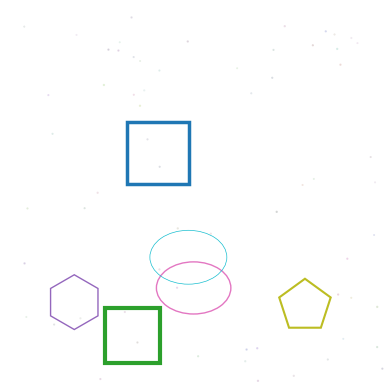[{"shape": "square", "thickness": 2.5, "radius": 0.4, "center": [0.411, 0.603]}, {"shape": "square", "thickness": 3, "radius": 0.35, "center": [0.344, 0.129]}, {"shape": "hexagon", "thickness": 1, "radius": 0.36, "center": [0.193, 0.215]}, {"shape": "oval", "thickness": 1, "radius": 0.48, "center": [0.503, 0.252]}, {"shape": "pentagon", "thickness": 1.5, "radius": 0.35, "center": [0.792, 0.206]}, {"shape": "oval", "thickness": 0.5, "radius": 0.5, "center": [0.489, 0.332]}]